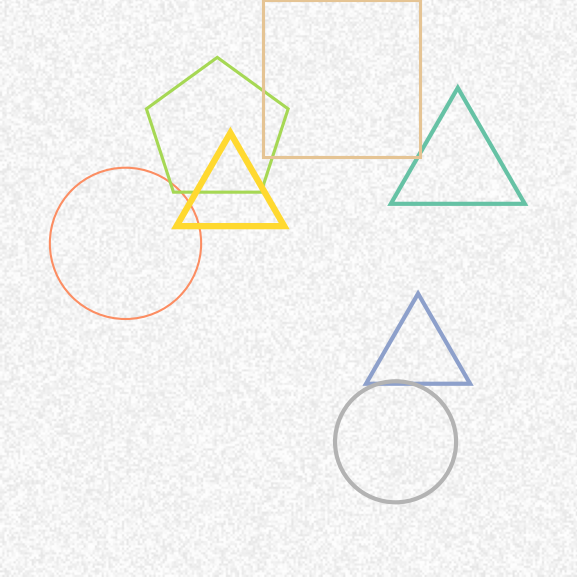[{"shape": "triangle", "thickness": 2, "radius": 0.67, "center": [0.793, 0.713]}, {"shape": "circle", "thickness": 1, "radius": 0.65, "center": [0.217, 0.578]}, {"shape": "triangle", "thickness": 2, "radius": 0.52, "center": [0.724, 0.387]}, {"shape": "pentagon", "thickness": 1.5, "radius": 0.65, "center": [0.376, 0.771]}, {"shape": "triangle", "thickness": 3, "radius": 0.54, "center": [0.399, 0.661]}, {"shape": "square", "thickness": 1.5, "radius": 0.68, "center": [0.591, 0.862]}, {"shape": "circle", "thickness": 2, "radius": 0.52, "center": [0.685, 0.234]}]